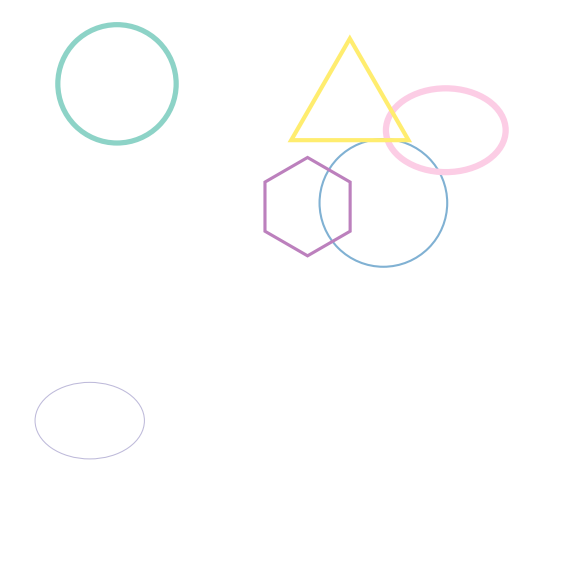[{"shape": "circle", "thickness": 2.5, "radius": 0.51, "center": [0.203, 0.854]}, {"shape": "oval", "thickness": 0.5, "radius": 0.47, "center": [0.155, 0.271]}, {"shape": "circle", "thickness": 1, "radius": 0.55, "center": [0.664, 0.648]}, {"shape": "oval", "thickness": 3, "radius": 0.52, "center": [0.772, 0.774]}, {"shape": "hexagon", "thickness": 1.5, "radius": 0.43, "center": [0.533, 0.641]}, {"shape": "triangle", "thickness": 2, "radius": 0.59, "center": [0.606, 0.815]}]